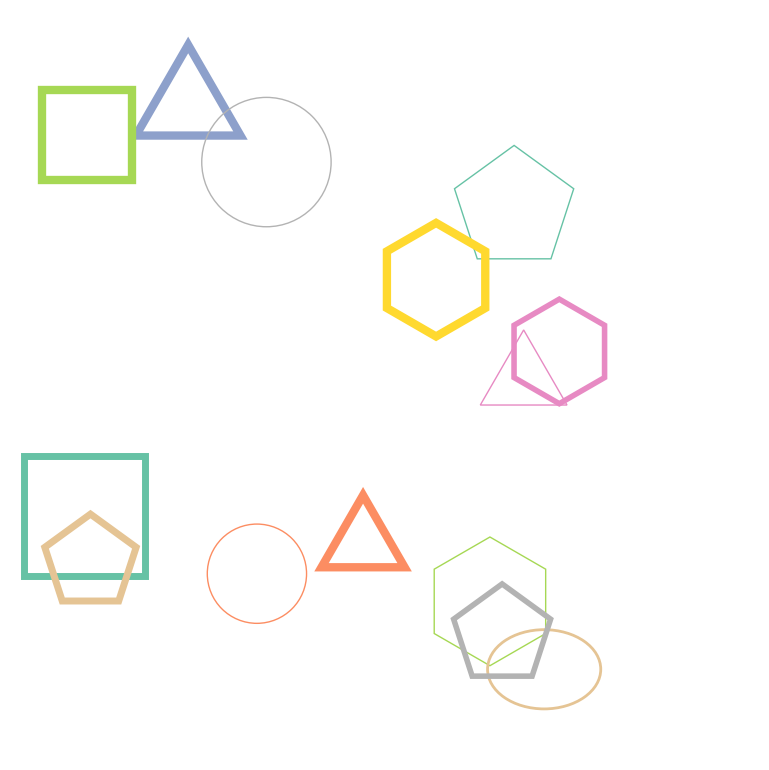[{"shape": "square", "thickness": 2.5, "radius": 0.39, "center": [0.109, 0.33]}, {"shape": "pentagon", "thickness": 0.5, "radius": 0.41, "center": [0.668, 0.73]}, {"shape": "triangle", "thickness": 3, "radius": 0.31, "center": [0.472, 0.294]}, {"shape": "circle", "thickness": 0.5, "radius": 0.32, "center": [0.334, 0.255]}, {"shape": "triangle", "thickness": 3, "radius": 0.39, "center": [0.244, 0.863]}, {"shape": "triangle", "thickness": 0.5, "radius": 0.33, "center": [0.68, 0.507]}, {"shape": "hexagon", "thickness": 2, "radius": 0.34, "center": [0.726, 0.544]}, {"shape": "hexagon", "thickness": 0.5, "radius": 0.42, "center": [0.636, 0.219]}, {"shape": "square", "thickness": 3, "radius": 0.29, "center": [0.113, 0.825]}, {"shape": "hexagon", "thickness": 3, "radius": 0.37, "center": [0.566, 0.637]}, {"shape": "oval", "thickness": 1, "radius": 0.37, "center": [0.707, 0.131]}, {"shape": "pentagon", "thickness": 2.5, "radius": 0.31, "center": [0.117, 0.27]}, {"shape": "pentagon", "thickness": 2, "radius": 0.33, "center": [0.652, 0.175]}, {"shape": "circle", "thickness": 0.5, "radius": 0.42, "center": [0.346, 0.79]}]